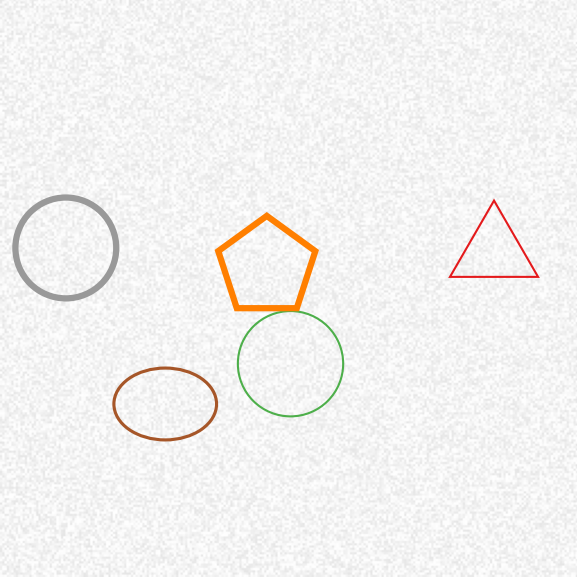[{"shape": "triangle", "thickness": 1, "radius": 0.44, "center": [0.855, 0.564]}, {"shape": "circle", "thickness": 1, "radius": 0.46, "center": [0.503, 0.369]}, {"shape": "pentagon", "thickness": 3, "radius": 0.44, "center": [0.462, 0.537]}, {"shape": "oval", "thickness": 1.5, "radius": 0.44, "center": [0.286, 0.3]}, {"shape": "circle", "thickness": 3, "radius": 0.44, "center": [0.114, 0.57]}]